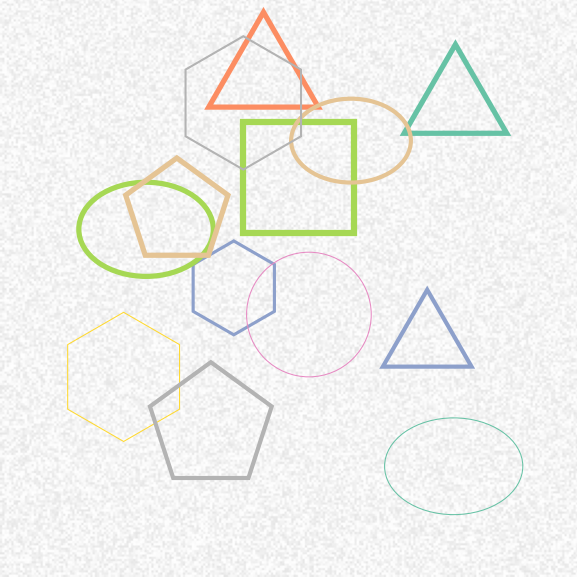[{"shape": "oval", "thickness": 0.5, "radius": 0.6, "center": [0.786, 0.192]}, {"shape": "triangle", "thickness": 2.5, "radius": 0.51, "center": [0.789, 0.82]}, {"shape": "triangle", "thickness": 2.5, "radius": 0.55, "center": [0.456, 0.868]}, {"shape": "triangle", "thickness": 2, "radius": 0.44, "center": [0.74, 0.409]}, {"shape": "hexagon", "thickness": 1.5, "radius": 0.41, "center": [0.405, 0.501]}, {"shape": "circle", "thickness": 0.5, "radius": 0.54, "center": [0.535, 0.454]}, {"shape": "square", "thickness": 3, "radius": 0.48, "center": [0.517, 0.692]}, {"shape": "oval", "thickness": 2.5, "radius": 0.58, "center": [0.253, 0.602]}, {"shape": "hexagon", "thickness": 0.5, "radius": 0.56, "center": [0.214, 0.346]}, {"shape": "oval", "thickness": 2, "radius": 0.52, "center": [0.608, 0.756]}, {"shape": "pentagon", "thickness": 2.5, "radius": 0.47, "center": [0.306, 0.632]}, {"shape": "hexagon", "thickness": 1, "radius": 0.58, "center": [0.421, 0.821]}, {"shape": "pentagon", "thickness": 2, "radius": 0.55, "center": [0.365, 0.261]}]